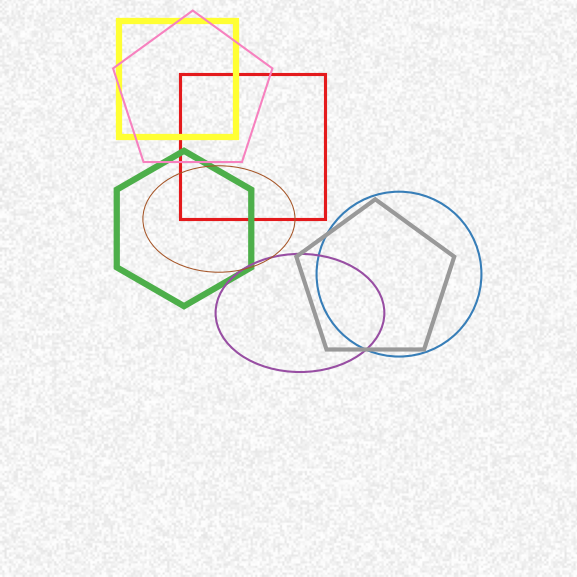[{"shape": "square", "thickness": 1.5, "radius": 0.63, "center": [0.437, 0.745]}, {"shape": "circle", "thickness": 1, "radius": 0.71, "center": [0.691, 0.524]}, {"shape": "hexagon", "thickness": 3, "radius": 0.67, "center": [0.319, 0.603]}, {"shape": "oval", "thickness": 1, "radius": 0.73, "center": [0.519, 0.457]}, {"shape": "square", "thickness": 3, "radius": 0.5, "center": [0.307, 0.862]}, {"shape": "oval", "thickness": 0.5, "radius": 0.66, "center": [0.379, 0.62]}, {"shape": "pentagon", "thickness": 1, "radius": 0.73, "center": [0.334, 0.836]}, {"shape": "pentagon", "thickness": 2, "radius": 0.72, "center": [0.65, 0.51]}]